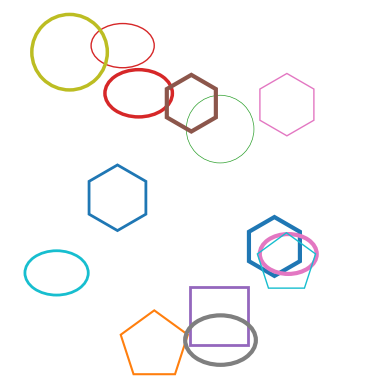[{"shape": "hexagon", "thickness": 2, "radius": 0.43, "center": [0.305, 0.486]}, {"shape": "hexagon", "thickness": 3, "radius": 0.38, "center": [0.713, 0.36]}, {"shape": "pentagon", "thickness": 1.5, "radius": 0.46, "center": [0.401, 0.102]}, {"shape": "circle", "thickness": 0.5, "radius": 0.44, "center": [0.572, 0.665]}, {"shape": "oval", "thickness": 1, "radius": 0.41, "center": [0.319, 0.881]}, {"shape": "oval", "thickness": 2.5, "radius": 0.44, "center": [0.36, 0.758]}, {"shape": "square", "thickness": 2, "radius": 0.38, "center": [0.568, 0.178]}, {"shape": "hexagon", "thickness": 3, "radius": 0.37, "center": [0.497, 0.732]}, {"shape": "oval", "thickness": 3, "radius": 0.37, "center": [0.749, 0.34]}, {"shape": "hexagon", "thickness": 1, "radius": 0.4, "center": [0.745, 0.728]}, {"shape": "oval", "thickness": 3, "radius": 0.46, "center": [0.573, 0.117]}, {"shape": "circle", "thickness": 2.5, "radius": 0.49, "center": [0.181, 0.864]}, {"shape": "pentagon", "thickness": 1, "radius": 0.4, "center": [0.744, 0.316]}, {"shape": "oval", "thickness": 2, "radius": 0.41, "center": [0.147, 0.291]}]